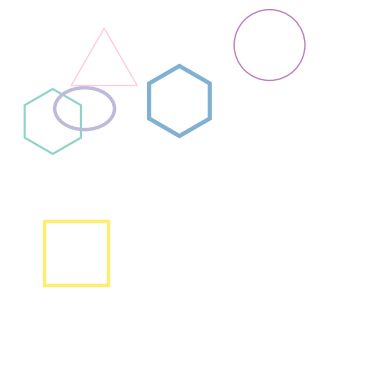[{"shape": "hexagon", "thickness": 1.5, "radius": 0.42, "center": [0.137, 0.685]}, {"shape": "oval", "thickness": 2.5, "radius": 0.39, "center": [0.22, 0.718]}, {"shape": "hexagon", "thickness": 3, "radius": 0.46, "center": [0.466, 0.738]}, {"shape": "triangle", "thickness": 1, "radius": 0.5, "center": [0.271, 0.827]}, {"shape": "circle", "thickness": 1, "radius": 0.46, "center": [0.7, 0.883]}, {"shape": "square", "thickness": 2.5, "radius": 0.42, "center": [0.198, 0.342]}]